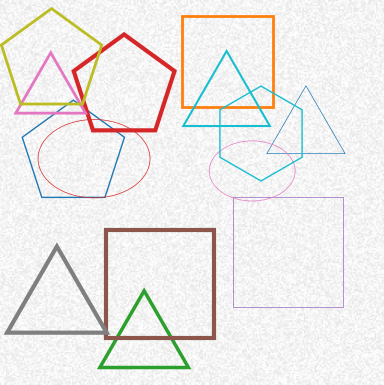[{"shape": "triangle", "thickness": 0.5, "radius": 0.59, "center": [0.795, 0.66]}, {"shape": "pentagon", "thickness": 1, "radius": 0.7, "center": [0.191, 0.6]}, {"shape": "square", "thickness": 2, "radius": 0.59, "center": [0.591, 0.841]}, {"shape": "triangle", "thickness": 2.5, "radius": 0.66, "center": [0.374, 0.112]}, {"shape": "oval", "thickness": 0.5, "radius": 0.73, "center": [0.244, 0.588]}, {"shape": "pentagon", "thickness": 3, "radius": 0.69, "center": [0.322, 0.773]}, {"shape": "square", "thickness": 0.5, "radius": 0.72, "center": [0.749, 0.346]}, {"shape": "square", "thickness": 3, "radius": 0.7, "center": [0.416, 0.262]}, {"shape": "triangle", "thickness": 2, "radius": 0.52, "center": [0.132, 0.758]}, {"shape": "oval", "thickness": 0.5, "radius": 0.56, "center": [0.655, 0.556]}, {"shape": "triangle", "thickness": 3, "radius": 0.75, "center": [0.148, 0.211]}, {"shape": "pentagon", "thickness": 2, "radius": 0.69, "center": [0.134, 0.841]}, {"shape": "triangle", "thickness": 1.5, "radius": 0.65, "center": [0.589, 0.738]}, {"shape": "hexagon", "thickness": 1, "radius": 0.62, "center": [0.678, 0.653]}]